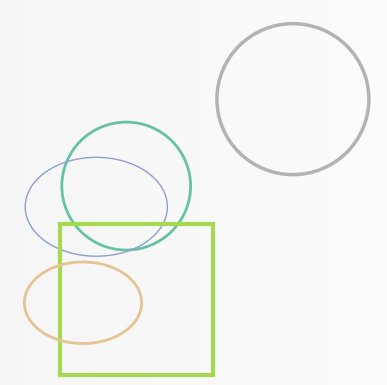[{"shape": "circle", "thickness": 2, "radius": 0.83, "center": [0.326, 0.517]}, {"shape": "oval", "thickness": 1, "radius": 0.92, "center": [0.248, 0.463]}, {"shape": "square", "thickness": 3, "radius": 0.98, "center": [0.352, 0.223]}, {"shape": "oval", "thickness": 2, "radius": 0.76, "center": [0.214, 0.214]}, {"shape": "circle", "thickness": 2.5, "radius": 0.98, "center": [0.756, 0.742]}]